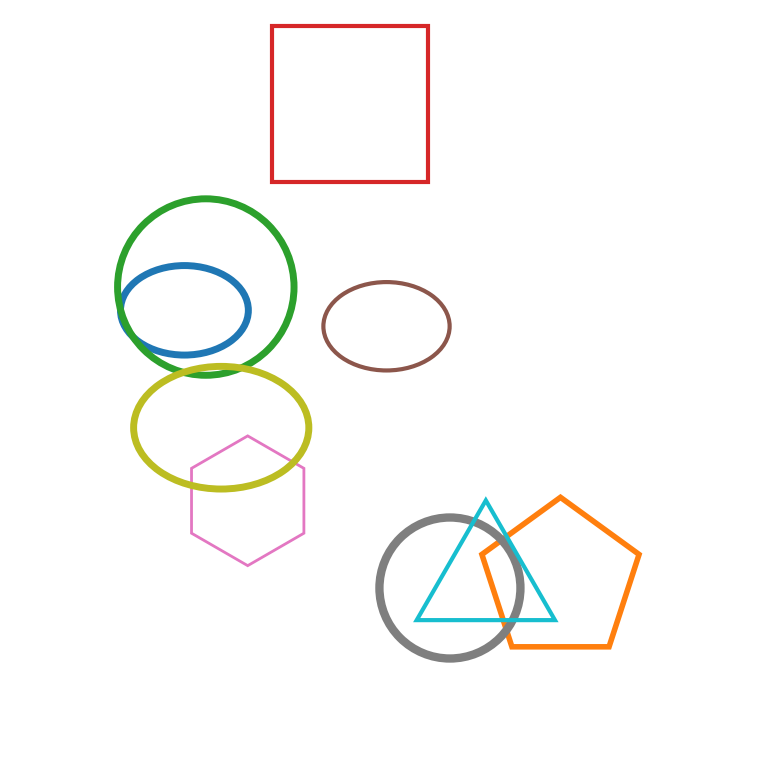[{"shape": "oval", "thickness": 2.5, "radius": 0.42, "center": [0.24, 0.597]}, {"shape": "pentagon", "thickness": 2, "radius": 0.54, "center": [0.728, 0.247]}, {"shape": "circle", "thickness": 2.5, "radius": 0.57, "center": [0.267, 0.627]}, {"shape": "square", "thickness": 1.5, "radius": 0.51, "center": [0.454, 0.865]}, {"shape": "oval", "thickness": 1.5, "radius": 0.41, "center": [0.502, 0.576]}, {"shape": "hexagon", "thickness": 1, "radius": 0.42, "center": [0.322, 0.35]}, {"shape": "circle", "thickness": 3, "radius": 0.46, "center": [0.584, 0.236]}, {"shape": "oval", "thickness": 2.5, "radius": 0.57, "center": [0.287, 0.445]}, {"shape": "triangle", "thickness": 1.5, "radius": 0.52, "center": [0.631, 0.246]}]